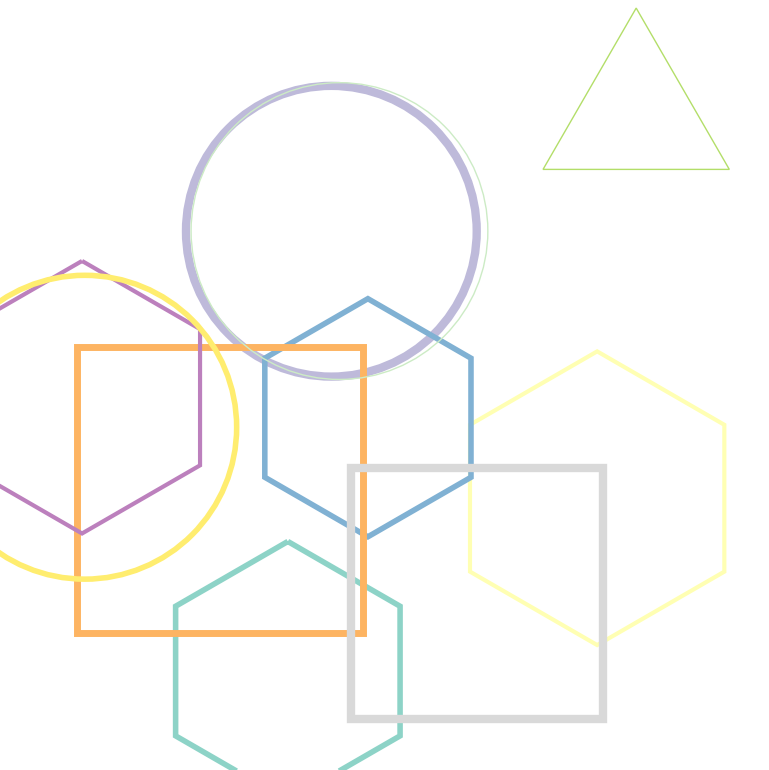[{"shape": "hexagon", "thickness": 2, "radius": 0.84, "center": [0.374, 0.128]}, {"shape": "hexagon", "thickness": 1.5, "radius": 0.95, "center": [0.776, 0.353]}, {"shape": "circle", "thickness": 3, "radius": 0.94, "center": [0.43, 0.7]}, {"shape": "hexagon", "thickness": 2, "radius": 0.77, "center": [0.478, 0.457]}, {"shape": "square", "thickness": 2.5, "radius": 0.93, "center": [0.286, 0.363]}, {"shape": "triangle", "thickness": 0.5, "radius": 0.7, "center": [0.826, 0.85]}, {"shape": "square", "thickness": 3, "radius": 0.82, "center": [0.619, 0.229]}, {"shape": "hexagon", "thickness": 1.5, "radius": 0.88, "center": [0.107, 0.484]}, {"shape": "circle", "thickness": 0.5, "radius": 0.96, "center": [0.441, 0.7]}, {"shape": "circle", "thickness": 2, "radius": 0.99, "center": [0.11, 0.445]}]